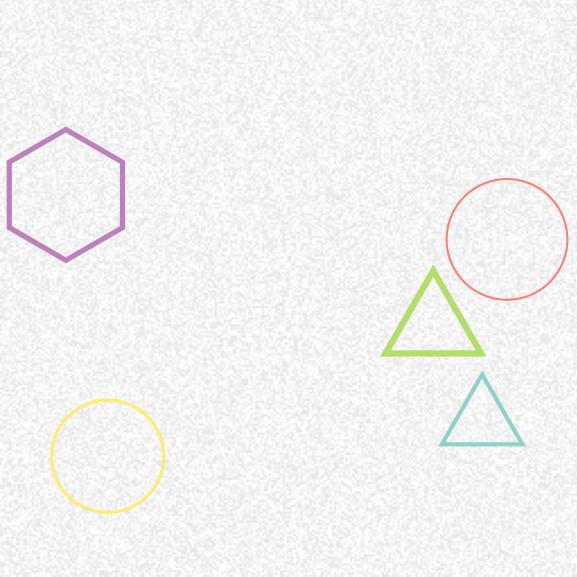[{"shape": "triangle", "thickness": 2, "radius": 0.4, "center": [0.835, 0.27]}, {"shape": "circle", "thickness": 1, "radius": 0.52, "center": [0.878, 0.585]}, {"shape": "triangle", "thickness": 3, "radius": 0.48, "center": [0.75, 0.435]}, {"shape": "hexagon", "thickness": 2.5, "radius": 0.57, "center": [0.114, 0.662]}, {"shape": "circle", "thickness": 1.5, "radius": 0.49, "center": [0.187, 0.209]}]